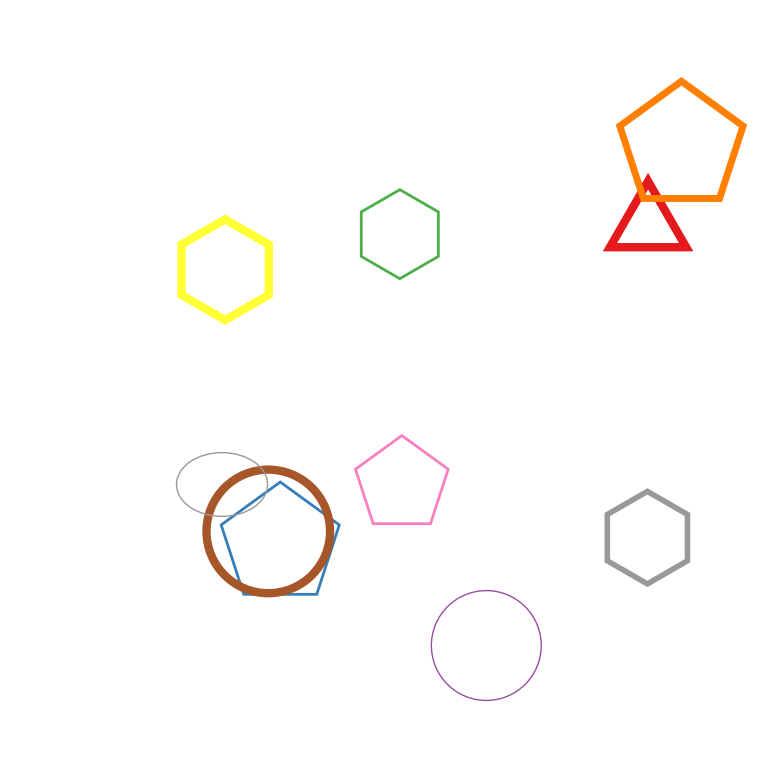[{"shape": "triangle", "thickness": 3, "radius": 0.29, "center": [0.842, 0.708]}, {"shape": "pentagon", "thickness": 1, "radius": 0.4, "center": [0.364, 0.293]}, {"shape": "hexagon", "thickness": 1, "radius": 0.29, "center": [0.519, 0.696]}, {"shape": "circle", "thickness": 0.5, "radius": 0.36, "center": [0.632, 0.162]}, {"shape": "pentagon", "thickness": 2.5, "radius": 0.42, "center": [0.885, 0.81]}, {"shape": "hexagon", "thickness": 3, "radius": 0.33, "center": [0.292, 0.65]}, {"shape": "circle", "thickness": 3, "radius": 0.4, "center": [0.348, 0.31]}, {"shape": "pentagon", "thickness": 1, "radius": 0.32, "center": [0.522, 0.371]}, {"shape": "oval", "thickness": 0.5, "radius": 0.3, "center": [0.288, 0.371]}, {"shape": "hexagon", "thickness": 2, "radius": 0.3, "center": [0.841, 0.302]}]